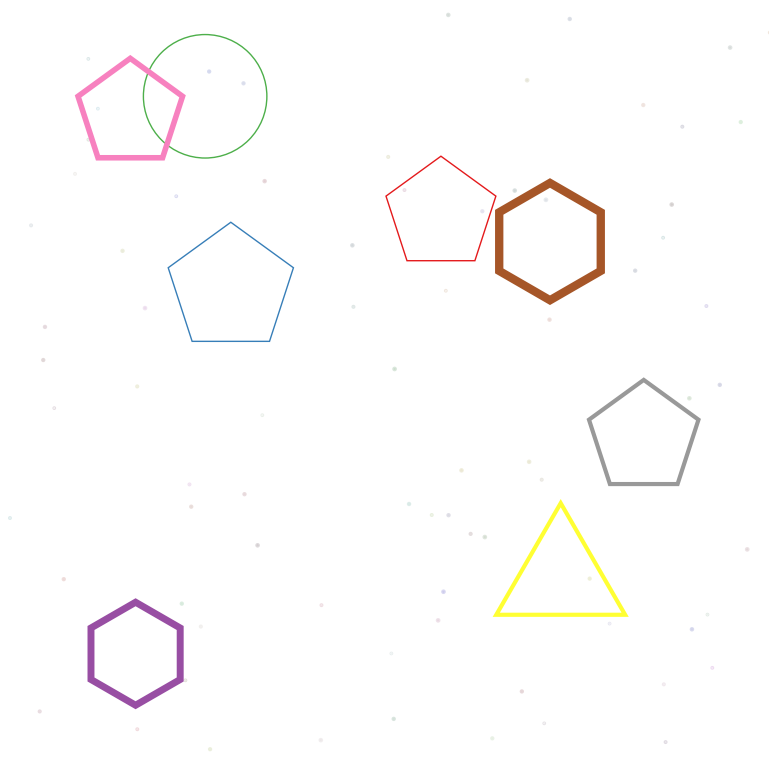[{"shape": "pentagon", "thickness": 0.5, "radius": 0.38, "center": [0.573, 0.722]}, {"shape": "pentagon", "thickness": 0.5, "radius": 0.43, "center": [0.3, 0.626]}, {"shape": "circle", "thickness": 0.5, "radius": 0.4, "center": [0.266, 0.875]}, {"shape": "hexagon", "thickness": 2.5, "radius": 0.33, "center": [0.176, 0.151]}, {"shape": "triangle", "thickness": 1.5, "radius": 0.48, "center": [0.728, 0.25]}, {"shape": "hexagon", "thickness": 3, "radius": 0.38, "center": [0.714, 0.686]}, {"shape": "pentagon", "thickness": 2, "radius": 0.36, "center": [0.169, 0.853]}, {"shape": "pentagon", "thickness": 1.5, "radius": 0.37, "center": [0.836, 0.432]}]